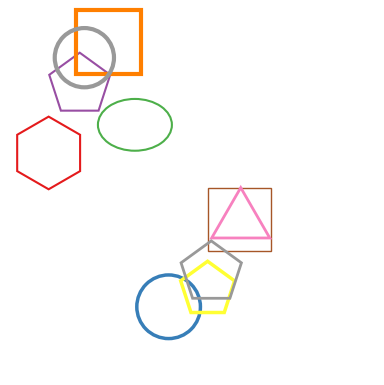[{"shape": "hexagon", "thickness": 1.5, "radius": 0.47, "center": [0.126, 0.603]}, {"shape": "circle", "thickness": 2.5, "radius": 0.41, "center": [0.438, 0.203]}, {"shape": "oval", "thickness": 1.5, "radius": 0.48, "center": [0.35, 0.676]}, {"shape": "pentagon", "thickness": 1.5, "radius": 0.42, "center": [0.207, 0.78]}, {"shape": "square", "thickness": 3, "radius": 0.42, "center": [0.282, 0.891]}, {"shape": "pentagon", "thickness": 2.5, "radius": 0.37, "center": [0.539, 0.248]}, {"shape": "square", "thickness": 1, "radius": 0.41, "center": [0.621, 0.43]}, {"shape": "triangle", "thickness": 2, "radius": 0.44, "center": [0.625, 0.425]}, {"shape": "circle", "thickness": 3, "radius": 0.38, "center": [0.219, 0.85]}, {"shape": "pentagon", "thickness": 2, "radius": 0.41, "center": [0.549, 0.292]}]